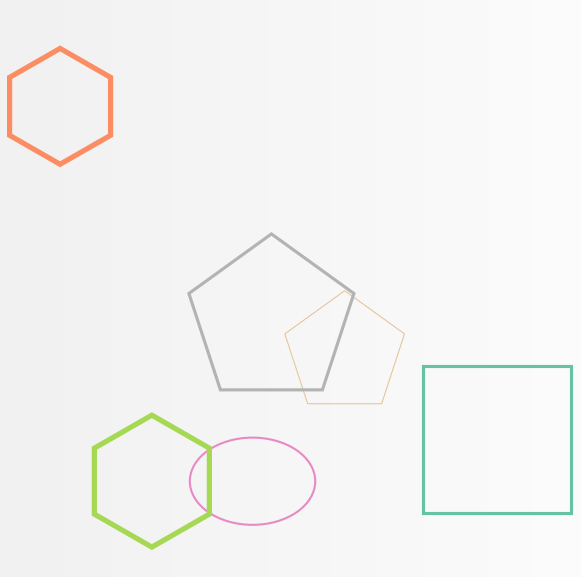[{"shape": "square", "thickness": 1.5, "radius": 0.64, "center": [0.855, 0.238]}, {"shape": "hexagon", "thickness": 2.5, "radius": 0.5, "center": [0.103, 0.815]}, {"shape": "oval", "thickness": 1, "radius": 0.54, "center": [0.434, 0.166]}, {"shape": "hexagon", "thickness": 2.5, "radius": 0.57, "center": [0.261, 0.166]}, {"shape": "pentagon", "thickness": 0.5, "radius": 0.54, "center": [0.593, 0.388]}, {"shape": "pentagon", "thickness": 1.5, "radius": 0.75, "center": [0.467, 0.445]}]